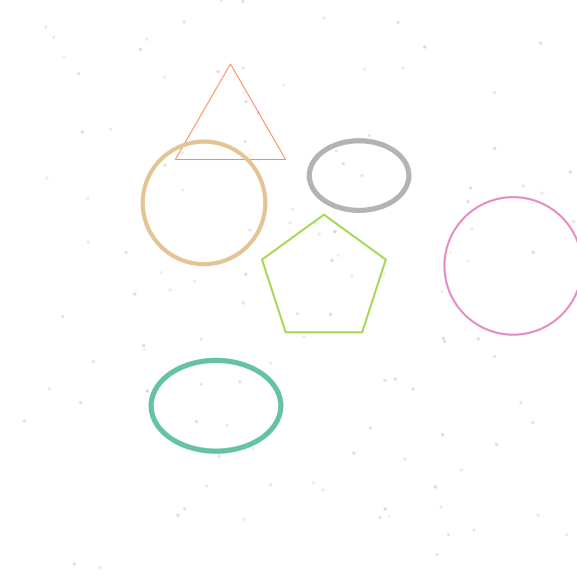[{"shape": "oval", "thickness": 2.5, "radius": 0.56, "center": [0.374, 0.296]}, {"shape": "triangle", "thickness": 0.5, "radius": 0.55, "center": [0.399, 0.778]}, {"shape": "circle", "thickness": 1, "radius": 0.6, "center": [0.889, 0.539]}, {"shape": "pentagon", "thickness": 1, "radius": 0.56, "center": [0.561, 0.515]}, {"shape": "circle", "thickness": 2, "radius": 0.53, "center": [0.353, 0.648]}, {"shape": "oval", "thickness": 2.5, "radius": 0.43, "center": [0.622, 0.695]}]